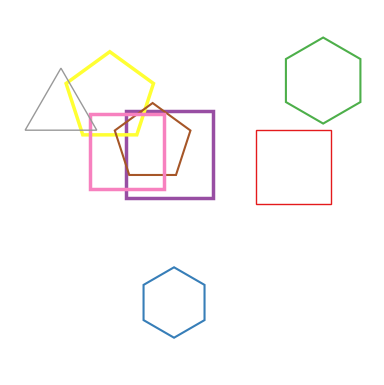[{"shape": "square", "thickness": 1, "radius": 0.48, "center": [0.763, 0.566]}, {"shape": "hexagon", "thickness": 1.5, "radius": 0.46, "center": [0.452, 0.214]}, {"shape": "hexagon", "thickness": 1.5, "radius": 0.56, "center": [0.839, 0.791]}, {"shape": "square", "thickness": 2.5, "radius": 0.57, "center": [0.441, 0.598]}, {"shape": "pentagon", "thickness": 2.5, "radius": 0.6, "center": [0.285, 0.746]}, {"shape": "pentagon", "thickness": 1.5, "radius": 0.52, "center": [0.396, 0.629]}, {"shape": "square", "thickness": 2.5, "radius": 0.48, "center": [0.33, 0.606]}, {"shape": "triangle", "thickness": 1, "radius": 0.54, "center": [0.158, 0.716]}]